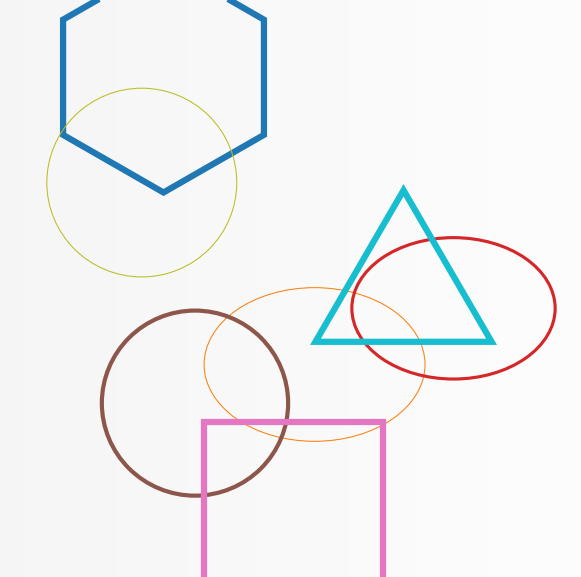[{"shape": "hexagon", "thickness": 3, "radius": 1.0, "center": [0.281, 0.865]}, {"shape": "oval", "thickness": 0.5, "radius": 0.95, "center": [0.541, 0.368]}, {"shape": "oval", "thickness": 1.5, "radius": 0.87, "center": [0.78, 0.465]}, {"shape": "circle", "thickness": 2, "radius": 0.8, "center": [0.335, 0.301]}, {"shape": "square", "thickness": 3, "radius": 0.77, "center": [0.505, 0.115]}, {"shape": "circle", "thickness": 0.5, "radius": 0.82, "center": [0.244, 0.683]}, {"shape": "triangle", "thickness": 3, "radius": 0.87, "center": [0.694, 0.495]}]